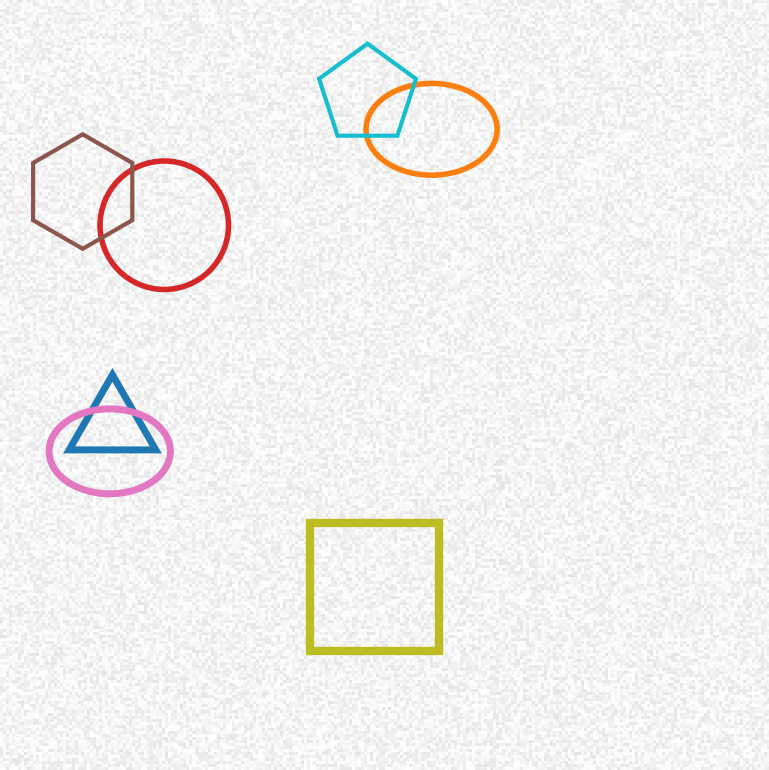[{"shape": "triangle", "thickness": 2.5, "radius": 0.32, "center": [0.146, 0.448]}, {"shape": "oval", "thickness": 2, "radius": 0.43, "center": [0.561, 0.832]}, {"shape": "circle", "thickness": 2, "radius": 0.42, "center": [0.213, 0.707]}, {"shape": "hexagon", "thickness": 1.5, "radius": 0.37, "center": [0.107, 0.751]}, {"shape": "oval", "thickness": 2.5, "radius": 0.39, "center": [0.143, 0.414]}, {"shape": "square", "thickness": 3, "radius": 0.42, "center": [0.486, 0.238]}, {"shape": "pentagon", "thickness": 1.5, "radius": 0.33, "center": [0.477, 0.877]}]